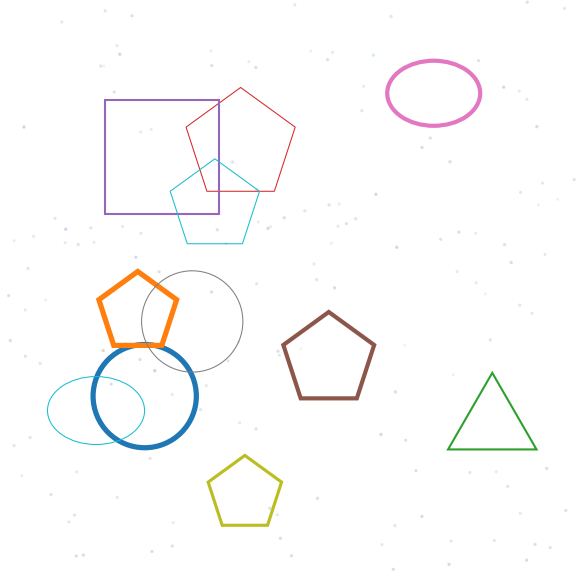[{"shape": "circle", "thickness": 2.5, "radius": 0.45, "center": [0.251, 0.313]}, {"shape": "pentagon", "thickness": 2.5, "radius": 0.35, "center": [0.239, 0.458]}, {"shape": "triangle", "thickness": 1, "radius": 0.44, "center": [0.852, 0.265]}, {"shape": "pentagon", "thickness": 0.5, "radius": 0.5, "center": [0.417, 0.748]}, {"shape": "square", "thickness": 1, "radius": 0.5, "center": [0.28, 0.727]}, {"shape": "pentagon", "thickness": 2, "radius": 0.41, "center": [0.569, 0.376]}, {"shape": "oval", "thickness": 2, "radius": 0.4, "center": [0.751, 0.838]}, {"shape": "circle", "thickness": 0.5, "radius": 0.44, "center": [0.333, 0.443]}, {"shape": "pentagon", "thickness": 1.5, "radius": 0.33, "center": [0.424, 0.144]}, {"shape": "pentagon", "thickness": 0.5, "radius": 0.41, "center": [0.372, 0.643]}, {"shape": "oval", "thickness": 0.5, "radius": 0.42, "center": [0.166, 0.288]}]